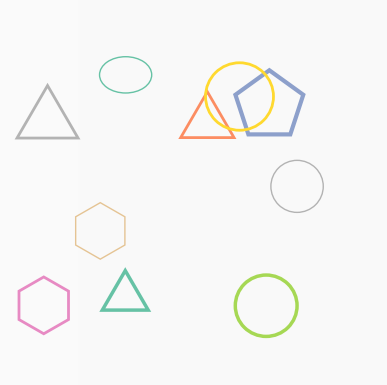[{"shape": "oval", "thickness": 1, "radius": 0.34, "center": [0.324, 0.806]}, {"shape": "triangle", "thickness": 2.5, "radius": 0.34, "center": [0.323, 0.229]}, {"shape": "triangle", "thickness": 2, "radius": 0.4, "center": [0.535, 0.682]}, {"shape": "pentagon", "thickness": 3, "radius": 0.46, "center": [0.695, 0.725]}, {"shape": "hexagon", "thickness": 2, "radius": 0.37, "center": [0.113, 0.207]}, {"shape": "circle", "thickness": 2.5, "radius": 0.4, "center": [0.687, 0.206]}, {"shape": "circle", "thickness": 2, "radius": 0.44, "center": [0.618, 0.749]}, {"shape": "hexagon", "thickness": 1, "radius": 0.37, "center": [0.259, 0.4]}, {"shape": "circle", "thickness": 1, "radius": 0.34, "center": [0.767, 0.516]}, {"shape": "triangle", "thickness": 2, "radius": 0.45, "center": [0.123, 0.687]}]